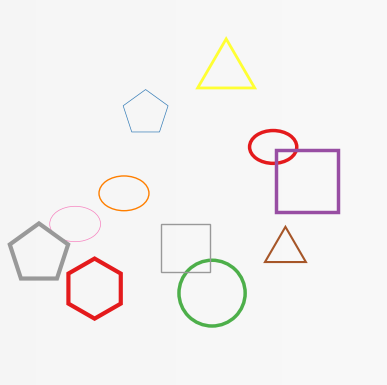[{"shape": "oval", "thickness": 2.5, "radius": 0.3, "center": [0.705, 0.618]}, {"shape": "hexagon", "thickness": 3, "radius": 0.39, "center": [0.244, 0.25]}, {"shape": "pentagon", "thickness": 0.5, "radius": 0.3, "center": [0.376, 0.706]}, {"shape": "circle", "thickness": 2.5, "radius": 0.43, "center": [0.547, 0.239]}, {"shape": "square", "thickness": 2.5, "radius": 0.4, "center": [0.792, 0.53]}, {"shape": "oval", "thickness": 1, "radius": 0.32, "center": [0.32, 0.498]}, {"shape": "triangle", "thickness": 2, "radius": 0.42, "center": [0.584, 0.814]}, {"shape": "triangle", "thickness": 1.5, "radius": 0.3, "center": [0.737, 0.35]}, {"shape": "oval", "thickness": 0.5, "radius": 0.33, "center": [0.194, 0.418]}, {"shape": "square", "thickness": 1, "radius": 0.32, "center": [0.48, 0.355]}, {"shape": "pentagon", "thickness": 3, "radius": 0.4, "center": [0.101, 0.341]}]